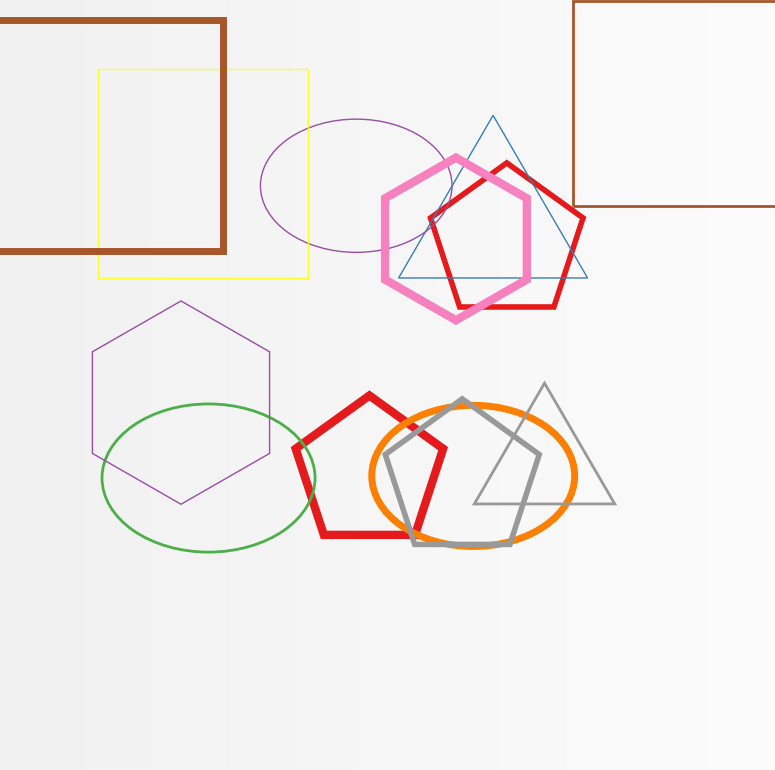[{"shape": "pentagon", "thickness": 2, "radius": 0.52, "center": [0.654, 0.685]}, {"shape": "pentagon", "thickness": 3, "radius": 0.5, "center": [0.477, 0.386]}, {"shape": "triangle", "thickness": 0.5, "radius": 0.7, "center": [0.636, 0.709]}, {"shape": "oval", "thickness": 1, "radius": 0.69, "center": [0.269, 0.379]}, {"shape": "hexagon", "thickness": 0.5, "radius": 0.66, "center": [0.234, 0.477]}, {"shape": "oval", "thickness": 0.5, "radius": 0.62, "center": [0.46, 0.759]}, {"shape": "oval", "thickness": 2.5, "radius": 0.65, "center": [0.611, 0.382]}, {"shape": "square", "thickness": 0.5, "radius": 0.68, "center": [0.262, 0.775]}, {"shape": "square", "thickness": 2.5, "radius": 0.75, "center": [0.138, 0.824]}, {"shape": "square", "thickness": 1, "radius": 0.67, "center": [0.873, 0.866]}, {"shape": "hexagon", "thickness": 3, "radius": 0.53, "center": [0.588, 0.69]}, {"shape": "triangle", "thickness": 1, "radius": 0.52, "center": [0.703, 0.398]}, {"shape": "pentagon", "thickness": 2, "radius": 0.52, "center": [0.596, 0.377]}]